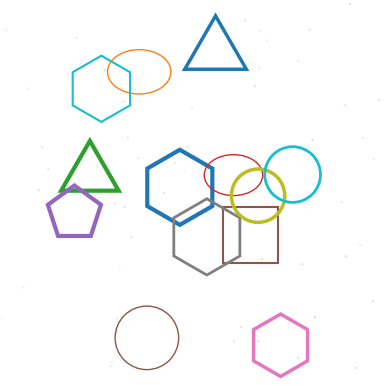[{"shape": "hexagon", "thickness": 3, "radius": 0.49, "center": [0.467, 0.513]}, {"shape": "triangle", "thickness": 2.5, "radius": 0.46, "center": [0.56, 0.866]}, {"shape": "oval", "thickness": 1, "radius": 0.41, "center": [0.362, 0.813]}, {"shape": "triangle", "thickness": 3, "radius": 0.43, "center": [0.233, 0.548]}, {"shape": "oval", "thickness": 1, "radius": 0.38, "center": [0.606, 0.545]}, {"shape": "pentagon", "thickness": 3, "radius": 0.36, "center": [0.193, 0.446]}, {"shape": "square", "thickness": 1.5, "radius": 0.36, "center": [0.651, 0.39]}, {"shape": "circle", "thickness": 1, "radius": 0.41, "center": [0.382, 0.122]}, {"shape": "hexagon", "thickness": 2.5, "radius": 0.41, "center": [0.729, 0.103]}, {"shape": "hexagon", "thickness": 2, "radius": 0.5, "center": [0.537, 0.385]}, {"shape": "circle", "thickness": 2.5, "radius": 0.35, "center": [0.67, 0.492]}, {"shape": "circle", "thickness": 2, "radius": 0.36, "center": [0.76, 0.547]}, {"shape": "hexagon", "thickness": 1.5, "radius": 0.43, "center": [0.263, 0.769]}]